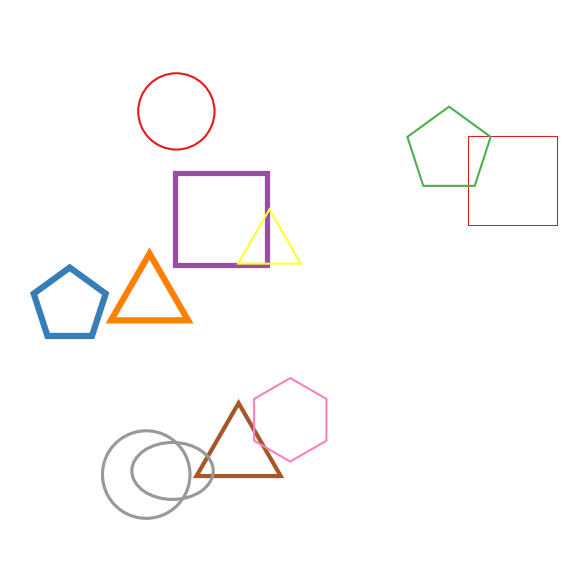[{"shape": "circle", "thickness": 1, "radius": 0.33, "center": [0.305, 0.806]}, {"shape": "square", "thickness": 0.5, "radius": 0.38, "center": [0.888, 0.686]}, {"shape": "pentagon", "thickness": 3, "radius": 0.33, "center": [0.121, 0.47]}, {"shape": "pentagon", "thickness": 1, "radius": 0.38, "center": [0.778, 0.739]}, {"shape": "square", "thickness": 2.5, "radius": 0.4, "center": [0.383, 0.62]}, {"shape": "triangle", "thickness": 3, "radius": 0.39, "center": [0.259, 0.483]}, {"shape": "triangle", "thickness": 1, "radius": 0.31, "center": [0.467, 0.574]}, {"shape": "triangle", "thickness": 2, "radius": 0.42, "center": [0.413, 0.217]}, {"shape": "hexagon", "thickness": 1, "radius": 0.36, "center": [0.503, 0.272]}, {"shape": "circle", "thickness": 1.5, "radius": 0.38, "center": [0.253, 0.177]}, {"shape": "oval", "thickness": 1.5, "radius": 0.35, "center": [0.299, 0.184]}]